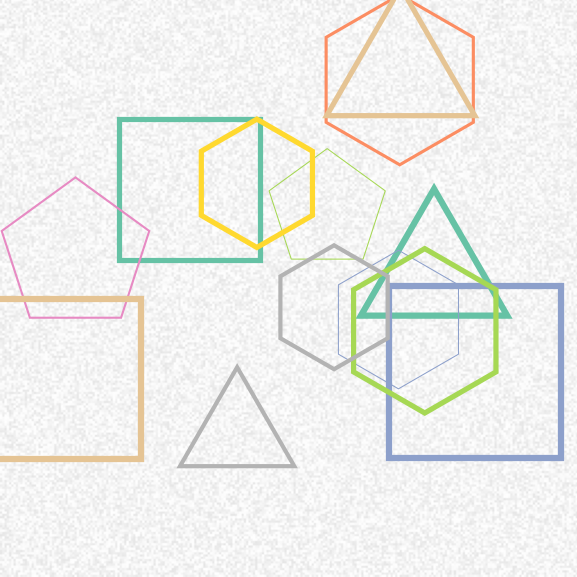[{"shape": "square", "thickness": 2.5, "radius": 0.61, "center": [0.328, 0.671]}, {"shape": "triangle", "thickness": 3, "radius": 0.73, "center": [0.752, 0.526]}, {"shape": "hexagon", "thickness": 1.5, "radius": 0.74, "center": [0.692, 0.861]}, {"shape": "hexagon", "thickness": 0.5, "radius": 0.6, "center": [0.69, 0.446]}, {"shape": "square", "thickness": 3, "radius": 0.74, "center": [0.823, 0.355]}, {"shape": "pentagon", "thickness": 1, "radius": 0.67, "center": [0.131, 0.558]}, {"shape": "hexagon", "thickness": 2.5, "radius": 0.71, "center": [0.736, 0.426]}, {"shape": "pentagon", "thickness": 0.5, "radius": 0.53, "center": [0.567, 0.636]}, {"shape": "hexagon", "thickness": 2.5, "radius": 0.56, "center": [0.445, 0.682]}, {"shape": "square", "thickness": 3, "radius": 0.69, "center": [0.106, 0.342]}, {"shape": "triangle", "thickness": 2.5, "radius": 0.74, "center": [0.694, 0.873]}, {"shape": "hexagon", "thickness": 2, "radius": 0.54, "center": [0.578, 0.467]}, {"shape": "triangle", "thickness": 2, "radius": 0.57, "center": [0.411, 0.249]}]